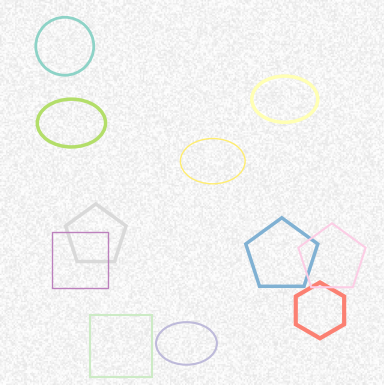[{"shape": "circle", "thickness": 2, "radius": 0.38, "center": [0.168, 0.88]}, {"shape": "oval", "thickness": 2.5, "radius": 0.43, "center": [0.74, 0.742]}, {"shape": "oval", "thickness": 1.5, "radius": 0.39, "center": [0.484, 0.108]}, {"shape": "hexagon", "thickness": 3, "radius": 0.36, "center": [0.831, 0.194]}, {"shape": "pentagon", "thickness": 2.5, "radius": 0.49, "center": [0.732, 0.336]}, {"shape": "oval", "thickness": 2.5, "radius": 0.44, "center": [0.186, 0.68]}, {"shape": "pentagon", "thickness": 1.5, "radius": 0.46, "center": [0.862, 0.328]}, {"shape": "pentagon", "thickness": 2.5, "radius": 0.41, "center": [0.249, 0.388]}, {"shape": "square", "thickness": 1, "radius": 0.36, "center": [0.209, 0.325]}, {"shape": "square", "thickness": 1.5, "radius": 0.4, "center": [0.313, 0.101]}, {"shape": "oval", "thickness": 1, "radius": 0.42, "center": [0.553, 0.581]}]